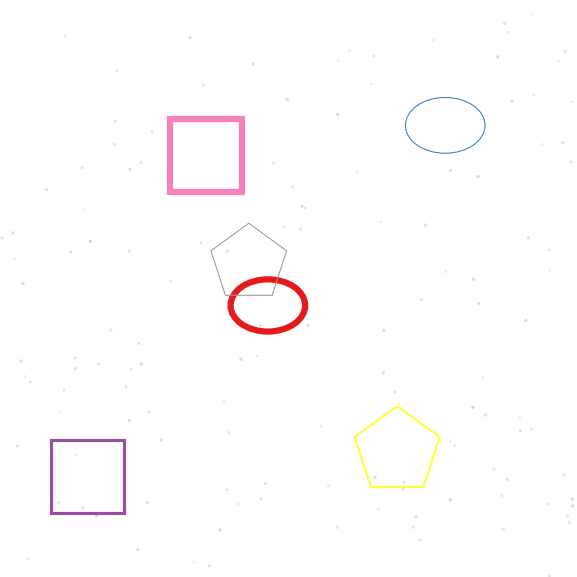[{"shape": "oval", "thickness": 3, "radius": 0.32, "center": [0.464, 0.47]}, {"shape": "oval", "thickness": 0.5, "radius": 0.34, "center": [0.771, 0.782]}, {"shape": "square", "thickness": 1.5, "radius": 0.32, "center": [0.152, 0.174]}, {"shape": "pentagon", "thickness": 1, "radius": 0.39, "center": [0.688, 0.219]}, {"shape": "square", "thickness": 3, "radius": 0.31, "center": [0.356, 0.73]}, {"shape": "pentagon", "thickness": 0.5, "radius": 0.34, "center": [0.431, 0.544]}]